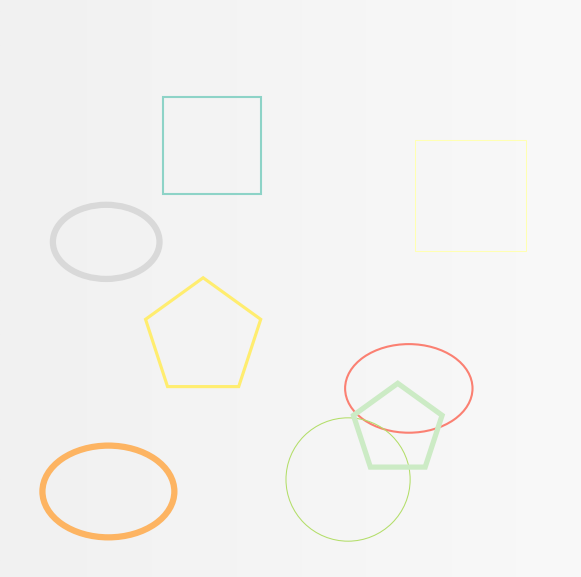[{"shape": "square", "thickness": 1, "radius": 0.42, "center": [0.365, 0.747]}, {"shape": "square", "thickness": 0.5, "radius": 0.48, "center": [0.809, 0.66]}, {"shape": "oval", "thickness": 1, "radius": 0.55, "center": [0.703, 0.327]}, {"shape": "oval", "thickness": 3, "radius": 0.57, "center": [0.186, 0.148]}, {"shape": "circle", "thickness": 0.5, "radius": 0.53, "center": [0.599, 0.169]}, {"shape": "oval", "thickness": 3, "radius": 0.46, "center": [0.183, 0.58]}, {"shape": "pentagon", "thickness": 2.5, "radius": 0.4, "center": [0.684, 0.255]}, {"shape": "pentagon", "thickness": 1.5, "radius": 0.52, "center": [0.349, 0.414]}]